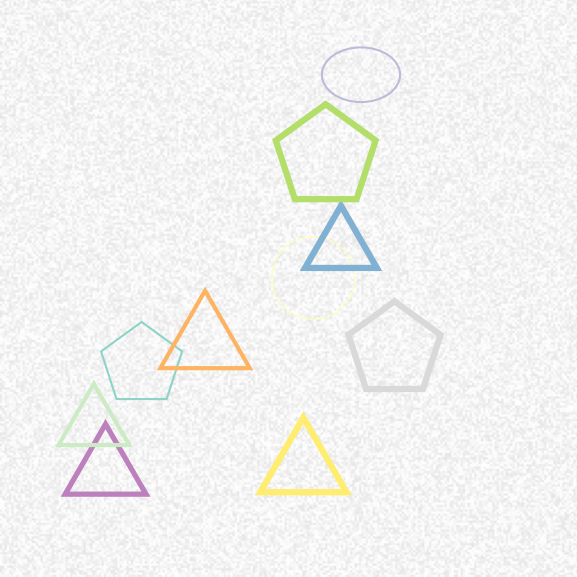[{"shape": "pentagon", "thickness": 1, "radius": 0.37, "center": [0.245, 0.368]}, {"shape": "circle", "thickness": 0.5, "radius": 0.36, "center": [0.543, 0.518]}, {"shape": "oval", "thickness": 1, "radius": 0.34, "center": [0.625, 0.87]}, {"shape": "triangle", "thickness": 3, "radius": 0.36, "center": [0.59, 0.571]}, {"shape": "triangle", "thickness": 2, "radius": 0.45, "center": [0.355, 0.406]}, {"shape": "pentagon", "thickness": 3, "radius": 0.45, "center": [0.564, 0.728]}, {"shape": "pentagon", "thickness": 3, "radius": 0.42, "center": [0.683, 0.393]}, {"shape": "triangle", "thickness": 2.5, "radius": 0.4, "center": [0.183, 0.184]}, {"shape": "triangle", "thickness": 2, "radius": 0.35, "center": [0.162, 0.264]}, {"shape": "triangle", "thickness": 3, "radius": 0.43, "center": [0.525, 0.19]}]